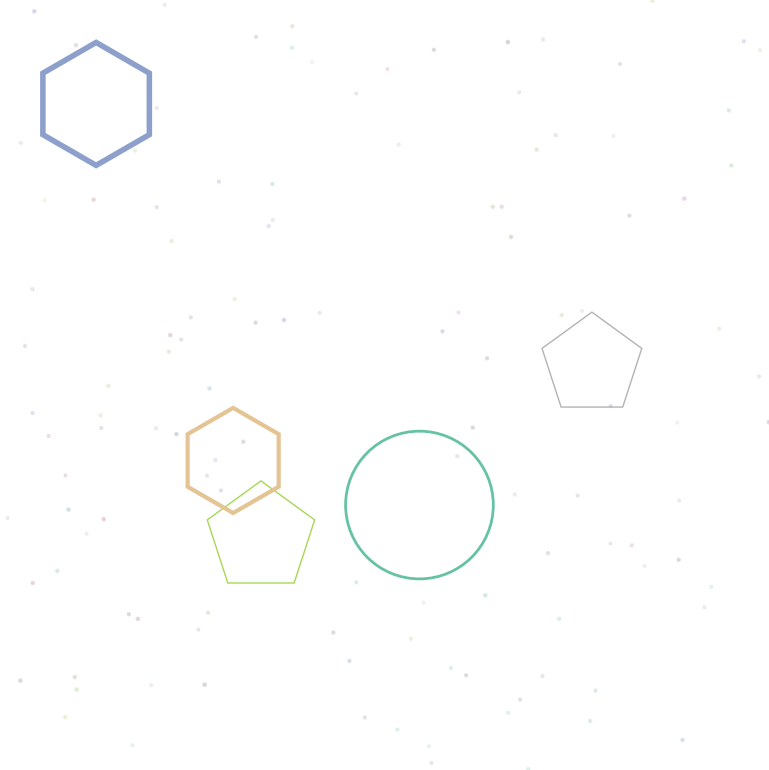[{"shape": "circle", "thickness": 1, "radius": 0.48, "center": [0.545, 0.344]}, {"shape": "hexagon", "thickness": 2, "radius": 0.4, "center": [0.125, 0.865]}, {"shape": "pentagon", "thickness": 0.5, "radius": 0.37, "center": [0.339, 0.302]}, {"shape": "hexagon", "thickness": 1.5, "radius": 0.34, "center": [0.303, 0.402]}, {"shape": "pentagon", "thickness": 0.5, "radius": 0.34, "center": [0.769, 0.526]}]